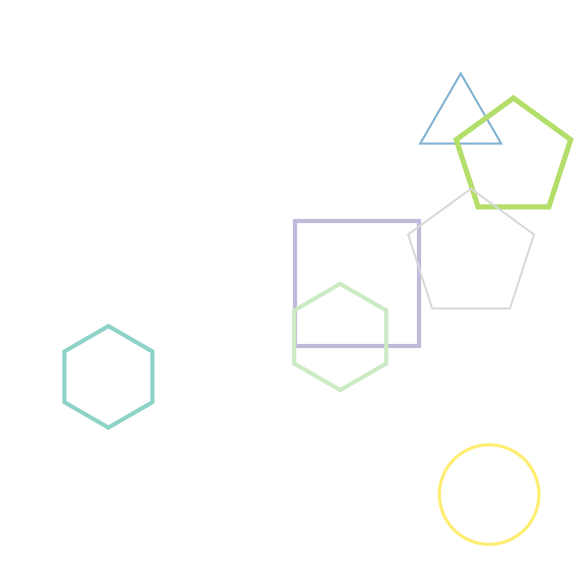[{"shape": "hexagon", "thickness": 2, "radius": 0.44, "center": [0.188, 0.347]}, {"shape": "square", "thickness": 2, "radius": 0.54, "center": [0.618, 0.509]}, {"shape": "triangle", "thickness": 1, "radius": 0.4, "center": [0.798, 0.791]}, {"shape": "pentagon", "thickness": 2.5, "radius": 0.52, "center": [0.889, 0.725]}, {"shape": "pentagon", "thickness": 1, "radius": 0.57, "center": [0.816, 0.558]}, {"shape": "hexagon", "thickness": 2, "radius": 0.46, "center": [0.589, 0.416]}, {"shape": "circle", "thickness": 1.5, "radius": 0.43, "center": [0.847, 0.143]}]